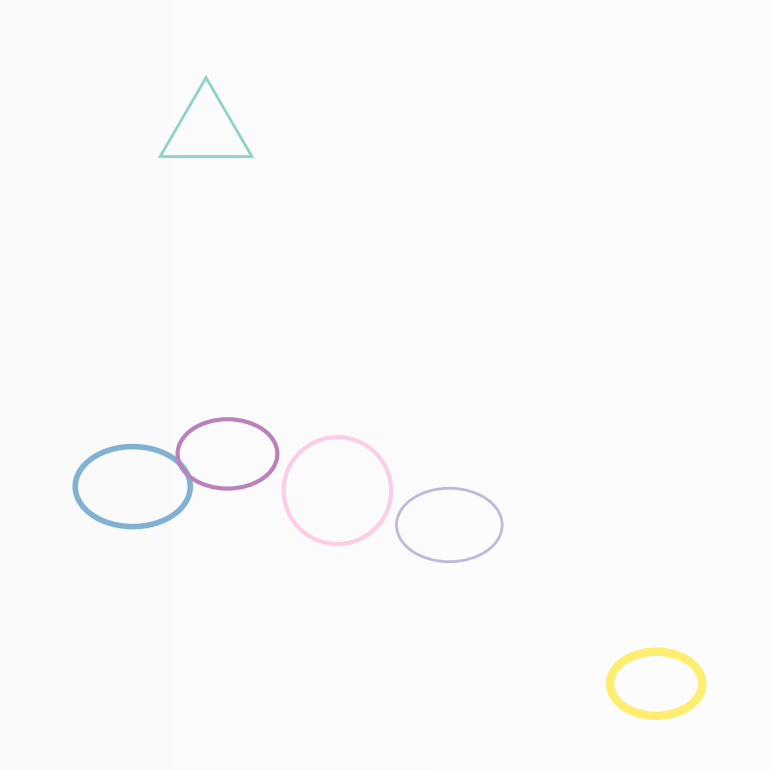[{"shape": "triangle", "thickness": 1, "radius": 0.34, "center": [0.266, 0.831]}, {"shape": "oval", "thickness": 1, "radius": 0.34, "center": [0.58, 0.318]}, {"shape": "oval", "thickness": 2, "radius": 0.37, "center": [0.171, 0.368]}, {"shape": "circle", "thickness": 1.5, "radius": 0.35, "center": [0.435, 0.363]}, {"shape": "oval", "thickness": 1.5, "radius": 0.32, "center": [0.294, 0.411]}, {"shape": "oval", "thickness": 3, "radius": 0.3, "center": [0.847, 0.112]}]